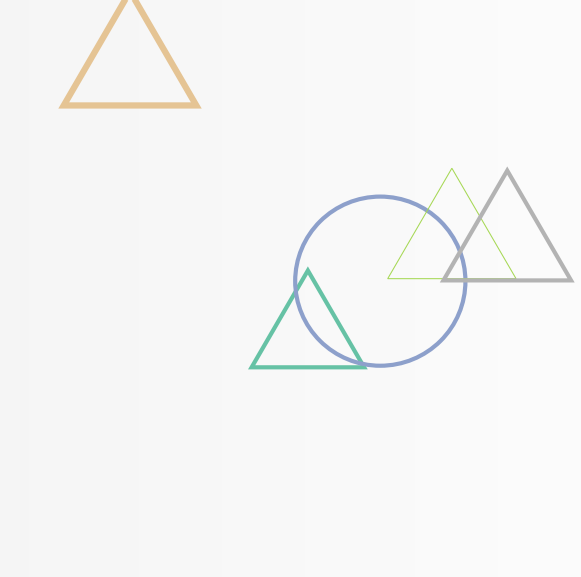[{"shape": "triangle", "thickness": 2, "radius": 0.56, "center": [0.53, 0.419]}, {"shape": "circle", "thickness": 2, "radius": 0.73, "center": [0.654, 0.512]}, {"shape": "triangle", "thickness": 0.5, "radius": 0.64, "center": [0.777, 0.58]}, {"shape": "triangle", "thickness": 3, "radius": 0.66, "center": [0.224, 0.882]}, {"shape": "triangle", "thickness": 2, "radius": 0.63, "center": [0.873, 0.577]}]